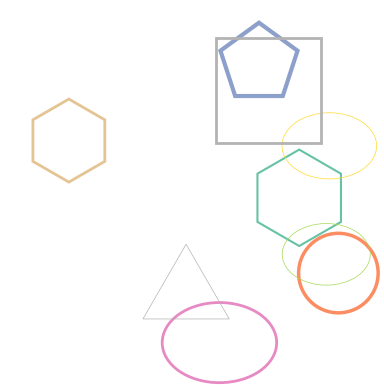[{"shape": "hexagon", "thickness": 1.5, "radius": 0.63, "center": [0.777, 0.486]}, {"shape": "circle", "thickness": 2.5, "radius": 0.52, "center": [0.879, 0.291]}, {"shape": "pentagon", "thickness": 3, "radius": 0.53, "center": [0.673, 0.836]}, {"shape": "oval", "thickness": 2, "radius": 0.74, "center": [0.57, 0.11]}, {"shape": "oval", "thickness": 0.5, "radius": 0.57, "center": [0.847, 0.339]}, {"shape": "oval", "thickness": 0.5, "radius": 0.61, "center": [0.855, 0.621]}, {"shape": "hexagon", "thickness": 2, "radius": 0.54, "center": [0.179, 0.635]}, {"shape": "triangle", "thickness": 0.5, "radius": 0.65, "center": [0.483, 0.236]}, {"shape": "square", "thickness": 2, "radius": 0.68, "center": [0.697, 0.766]}]